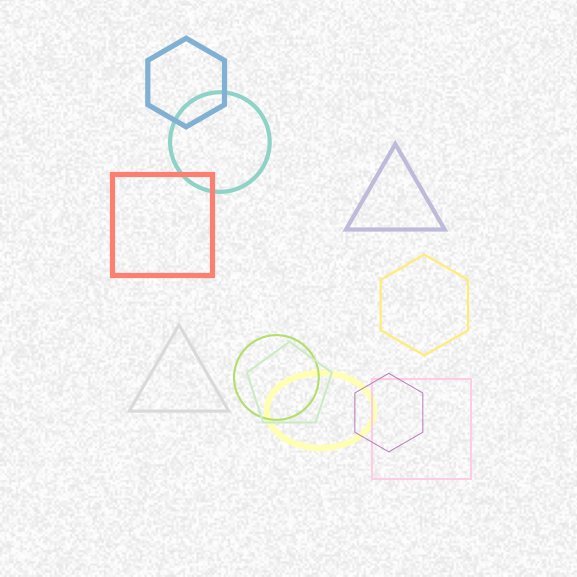[{"shape": "circle", "thickness": 2, "radius": 0.43, "center": [0.381, 0.753]}, {"shape": "oval", "thickness": 3, "radius": 0.46, "center": [0.555, 0.288]}, {"shape": "triangle", "thickness": 2, "radius": 0.49, "center": [0.685, 0.651]}, {"shape": "square", "thickness": 2.5, "radius": 0.44, "center": [0.281, 0.611]}, {"shape": "hexagon", "thickness": 2.5, "radius": 0.38, "center": [0.322, 0.856]}, {"shape": "circle", "thickness": 1, "radius": 0.37, "center": [0.479, 0.345]}, {"shape": "square", "thickness": 1, "radius": 0.43, "center": [0.73, 0.256]}, {"shape": "triangle", "thickness": 1.5, "radius": 0.5, "center": [0.31, 0.337]}, {"shape": "hexagon", "thickness": 0.5, "radius": 0.34, "center": [0.673, 0.285]}, {"shape": "pentagon", "thickness": 1, "radius": 0.39, "center": [0.501, 0.33]}, {"shape": "hexagon", "thickness": 1, "radius": 0.44, "center": [0.735, 0.471]}]